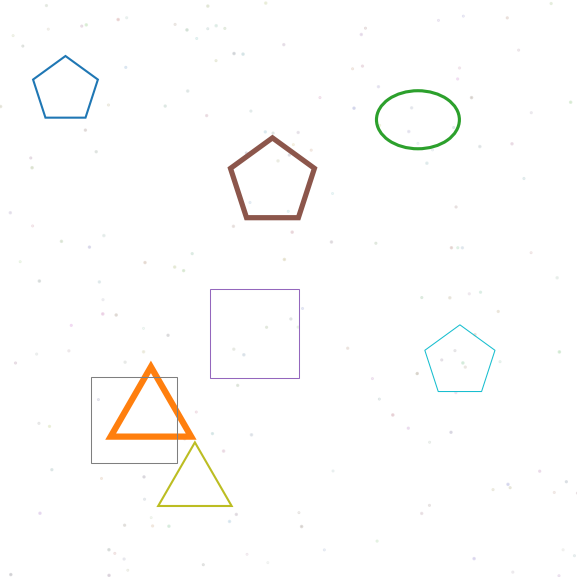[{"shape": "pentagon", "thickness": 1, "radius": 0.3, "center": [0.113, 0.843]}, {"shape": "triangle", "thickness": 3, "radius": 0.4, "center": [0.261, 0.283]}, {"shape": "oval", "thickness": 1.5, "radius": 0.36, "center": [0.724, 0.792]}, {"shape": "square", "thickness": 0.5, "radius": 0.38, "center": [0.441, 0.421]}, {"shape": "pentagon", "thickness": 2.5, "radius": 0.38, "center": [0.472, 0.684]}, {"shape": "square", "thickness": 0.5, "radius": 0.37, "center": [0.232, 0.271]}, {"shape": "triangle", "thickness": 1, "radius": 0.37, "center": [0.338, 0.16]}, {"shape": "pentagon", "thickness": 0.5, "radius": 0.32, "center": [0.796, 0.373]}]